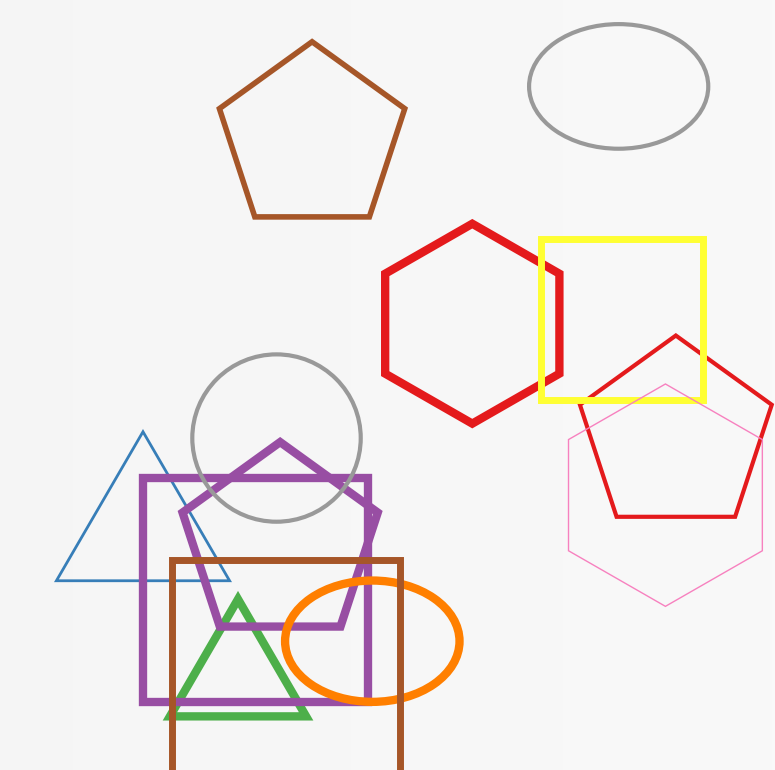[{"shape": "hexagon", "thickness": 3, "radius": 0.65, "center": [0.609, 0.58]}, {"shape": "pentagon", "thickness": 1.5, "radius": 0.65, "center": [0.872, 0.434]}, {"shape": "triangle", "thickness": 1, "radius": 0.65, "center": [0.185, 0.31]}, {"shape": "triangle", "thickness": 3, "radius": 0.51, "center": [0.307, 0.12]}, {"shape": "square", "thickness": 3, "radius": 0.72, "center": [0.33, 0.234]}, {"shape": "pentagon", "thickness": 3, "radius": 0.66, "center": [0.361, 0.293]}, {"shape": "oval", "thickness": 3, "radius": 0.56, "center": [0.48, 0.167]}, {"shape": "square", "thickness": 2.5, "radius": 0.52, "center": [0.803, 0.585]}, {"shape": "pentagon", "thickness": 2, "radius": 0.63, "center": [0.403, 0.82]}, {"shape": "square", "thickness": 2.5, "radius": 0.74, "center": [0.369, 0.126]}, {"shape": "hexagon", "thickness": 0.5, "radius": 0.72, "center": [0.859, 0.357]}, {"shape": "circle", "thickness": 1.5, "radius": 0.54, "center": [0.357, 0.431]}, {"shape": "oval", "thickness": 1.5, "radius": 0.58, "center": [0.798, 0.888]}]